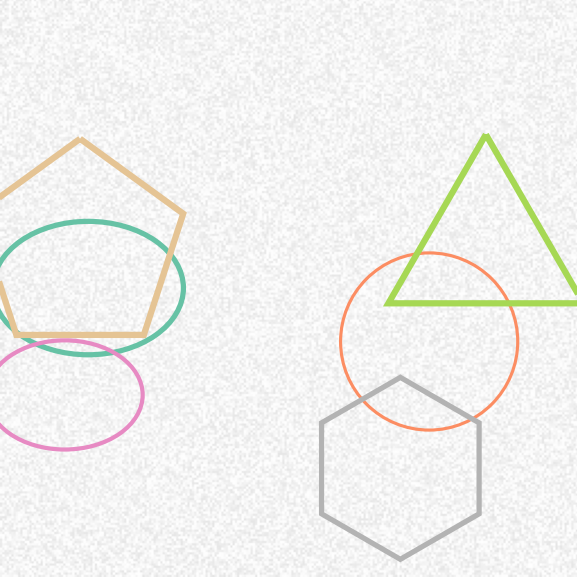[{"shape": "oval", "thickness": 2.5, "radius": 0.83, "center": [0.153, 0.5]}, {"shape": "circle", "thickness": 1.5, "radius": 0.77, "center": [0.743, 0.408]}, {"shape": "oval", "thickness": 2, "radius": 0.68, "center": [0.112, 0.315]}, {"shape": "triangle", "thickness": 3, "radius": 0.97, "center": [0.841, 0.571]}, {"shape": "pentagon", "thickness": 3, "radius": 0.94, "center": [0.139, 0.571]}, {"shape": "hexagon", "thickness": 2.5, "radius": 0.79, "center": [0.693, 0.188]}]